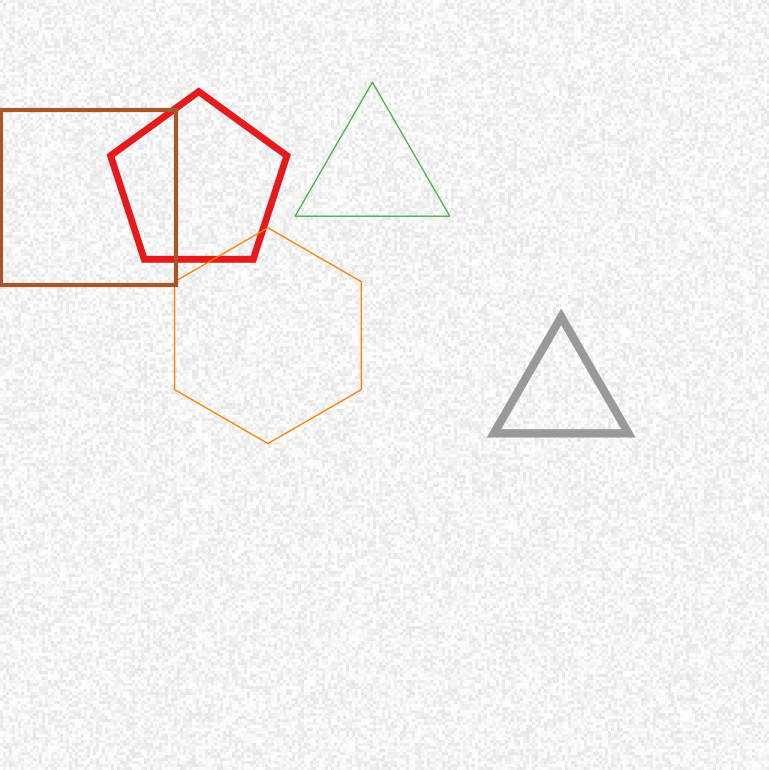[{"shape": "pentagon", "thickness": 2.5, "radius": 0.6, "center": [0.258, 0.761]}, {"shape": "triangle", "thickness": 0.5, "radius": 0.58, "center": [0.484, 0.777]}, {"shape": "hexagon", "thickness": 0.5, "radius": 0.7, "center": [0.348, 0.564]}, {"shape": "square", "thickness": 1.5, "radius": 0.57, "center": [0.115, 0.744]}, {"shape": "triangle", "thickness": 3, "radius": 0.5, "center": [0.729, 0.488]}]